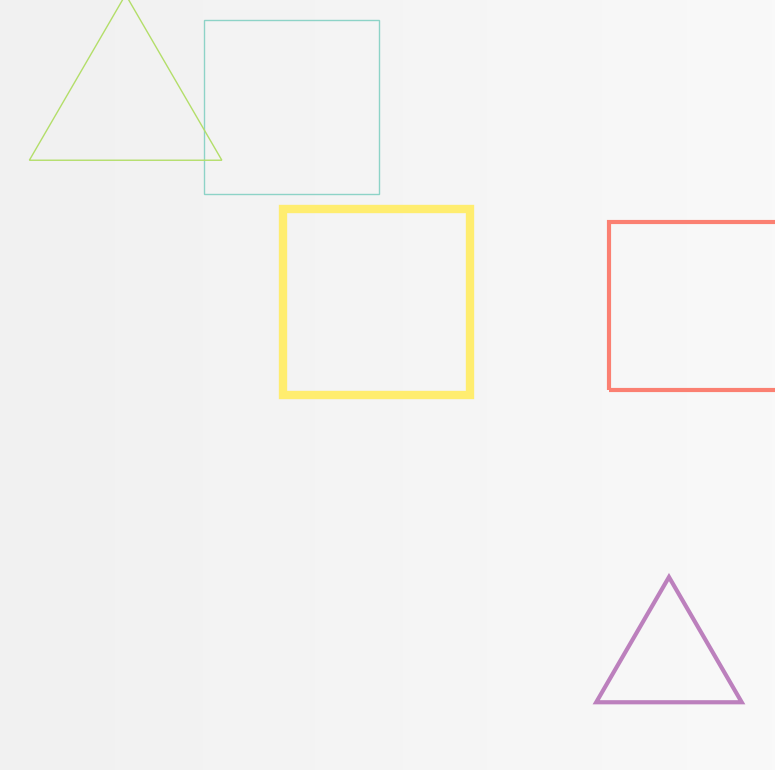[{"shape": "square", "thickness": 0.5, "radius": 0.57, "center": [0.376, 0.861]}, {"shape": "square", "thickness": 1.5, "radius": 0.54, "center": [0.894, 0.602]}, {"shape": "triangle", "thickness": 0.5, "radius": 0.72, "center": [0.162, 0.864]}, {"shape": "triangle", "thickness": 1.5, "radius": 0.54, "center": [0.863, 0.142]}, {"shape": "square", "thickness": 3, "radius": 0.61, "center": [0.486, 0.608]}]